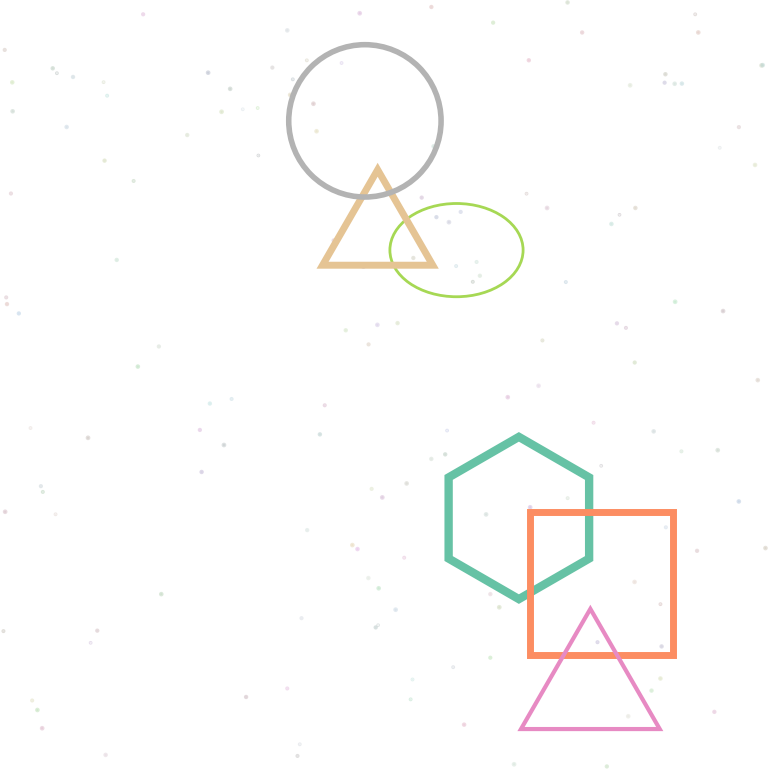[{"shape": "hexagon", "thickness": 3, "radius": 0.53, "center": [0.674, 0.327]}, {"shape": "square", "thickness": 2.5, "radius": 0.46, "center": [0.782, 0.242]}, {"shape": "triangle", "thickness": 1.5, "radius": 0.52, "center": [0.767, 0.105]}, {"shape": "oval", "thickness": 1, "radius": 0.43, "center": [0.593, 0.675]}, {"shape": "triangle", "thickness": 2.5, "radius": 0.41, "center": [0.49, 0.697]}, {"shape": "circle", "thickness": 2, "radius": 0.49, "center": [0.474, 0.843]}]